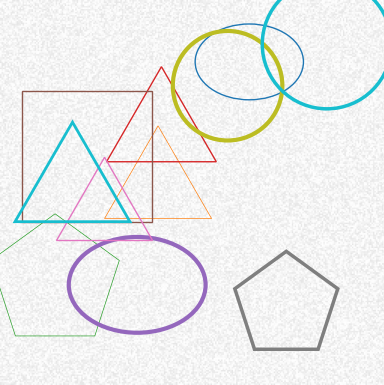[{"shape": "oval", "thickness": 1, "radius": 0.7, "center": [0.648, 0.839]}, {"shape": "triangle", "thickness": 0.5, "radius": 0.8, "center": [0.411, 0.513]}, {"shape": "pentagon", "thickness": 0.5, "radius": 0.88, "center": [0.143, 0.269]}, {"shape": "triangle", "thickness": 1, "radius": 0.82, "center": [0.419, 0.662]}, {"shape": "oval", "thickness": 3, "radius": 0.89, "center": [0.356, 0.26]}, {"shape": "square", "thickness": 1, "radius": 0.85, "center": [0.226, 0.593]}, {"shape": "triangle", "thickness": 1, "radius": 0.72, "center": [0.272, 0.447]}, {"shape": "pentagon", "thickness": 2.5, "radius": 0.7, "center": [0.744, 0.207]}, {"shape": "circle", "thickness": 3, "radius": 0.71, "center": [0.591, 0.777]}, {"shape": "triangle", "thickness": 2, "radius": 0.86, "center": [0.188, 0.51]}, {"shape": "circle", "thickness": 2.5, "radius": 0.84, "center": [0.849, 0.885]}]